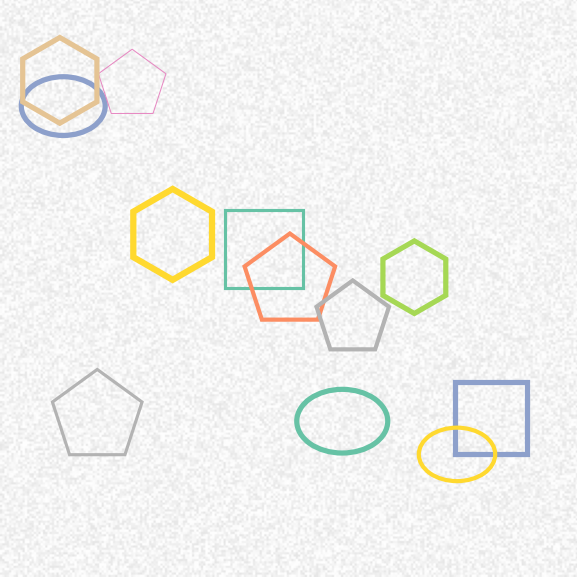[{"shape": "oval", "thickness": 2.5, "radius": 0.39, "center": [0.593, 0.27]}, {"shape": "square", "thickness": 1.5, "radius": 0.34, "center": [0.457, 0.568]}, {"shape": "pentagon", "thickness": 2, "radius": 0.41, "center": [0.502, 0.512]}, {"shape": "square", "thickness": 2.5, "radius": 0.31, "center": [0.851, 0.275]}, {"shape": "oval", "thickness": 2.5, "radius": 0.36, "center": [0.11, 0.815]}, {"shape": "pentagon", "thickness": 0.5, "radius": 0.31, "center": [0.229, 0.852]}, {"shape": "hexagon", "thickness": 2.5, "radius": 0.31, "center": [0.717, 0.519]}, {"shape": "oval", "thickness": 2, "radius": 0.33, "center": [0.791, 0.212]}, {"shape": "hexagon", "thickness": 3, "radius": 0.39, "center": [0.299, 0.593]}, {"shape": "hexagon", "thickness": 2.5, "radius": 0.37, "center": [0.104, 0.86]}, {"shape": "pentagon", "thickness": 2, "radius": 0.33, "center": [0.611, 0.448]}, {"shape": "pentagon", "thickness": 1.5, "radius": 0.41, "center": [0.168, 0.278]}]